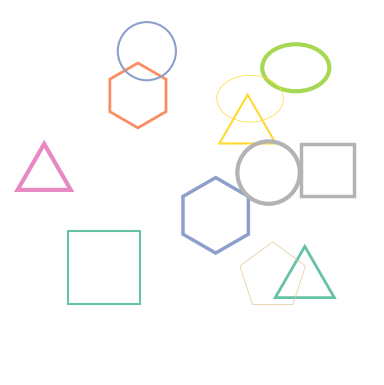[{"shape": "triangle", "thickness": 2, "radius": 0.44, "center": [0.792, 0.271]}, {"shape": "square", "thickness": 1.5, "radius": 0.47, "center": [0.27, 0.305]}, {"shape": "hexagon", "thickness": 2, "radius": 0.42, "center": [0.358, 0.752]}, {"shape": "circle", "thickness": 1.5, "radius": 0.38, "center": [0.381, 0.867]}, {"shape": "hexagon", "thickness": 2.5, "radius": 0.49, "center": [0.56, 0.441]}, {"shape": "triangle", "thickness": 3, "radius": 0.4, "center": [0.115, 0.547]}, {"shape": "oval", "thickness": 3, "radius": 0.44, "center": [0.768, 0.824]}, {"shape": "triangle", "thickness": 1.5, "radius": 0.42, "center": [0.643, 0.67]}, {"shape": "oval", "thickness": 0.5, "radius": 0.43, "center": [0.65, 0.744]}, {"shape": "pentagon", "thickness": 0.5, "radius": 0.45, "center": [0.708, 0.282]}, {"shape": "circle", "thickness": 3, "radius": 0.41, "center": [0.698, 0.552]}, {"shape": "square", "thickness": 2.5, "radius": 0.34, "center": [0.85, 0.558]}]